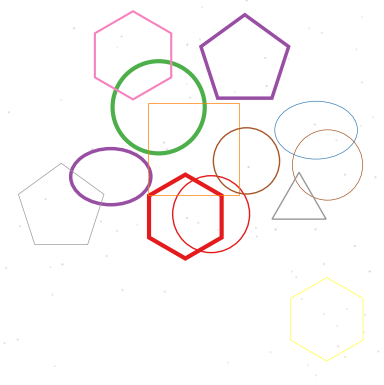[{"shape": "circle", "thickness": 1, "radius": 0.5, "center": [0.548, 0.444]}, {"shape": "hexagon", "thickness": 3, "radius": 0.54, "center": [0.481, 0.438]}, {"shape": "oval", "thickness": 0.5, "radius": 0.54, "center": [0.821, 0.662]}, {"shape": "circle", "thickness": 3, "radius": 0.6, "center": [0.412, 0.721]}, {"shape": "pentagon", "thickness": 2.5, "radius": 0.6, "center": [0.636, 0.842]}, {"shape": "oval", "thickness": 2.5, "radius": 0.52, "center": [0.288, 0.541]}, {"shape": "square", "thickness": 0.5, "radius": 0.59, "center": [0.503, 0.613]}, {"shape": "hexagon", "thickness": 0.5, "radius": 0.54, "center": [0.849, 0.171]}, {"shape": "circle", "thickness": 0.5, "radius": 0.46, "center": [0.851, 0.571]}, {"shape": "circle", "thickness": 1, "radius": 0.43, "center": [0.64, 0.582]}, {"shape": "hexagon", "thickness": 1.5, "radius": 0.57, "center": [0.346, 0.856]}, {"shape": "pentagon", "thickness": 0.5, "radius": 0.58, "center": [0.159, 0.459]}, {"shape": "triangle", "thickness": 1, "radius": 0.41, "center": [0.777, 0.471]}]